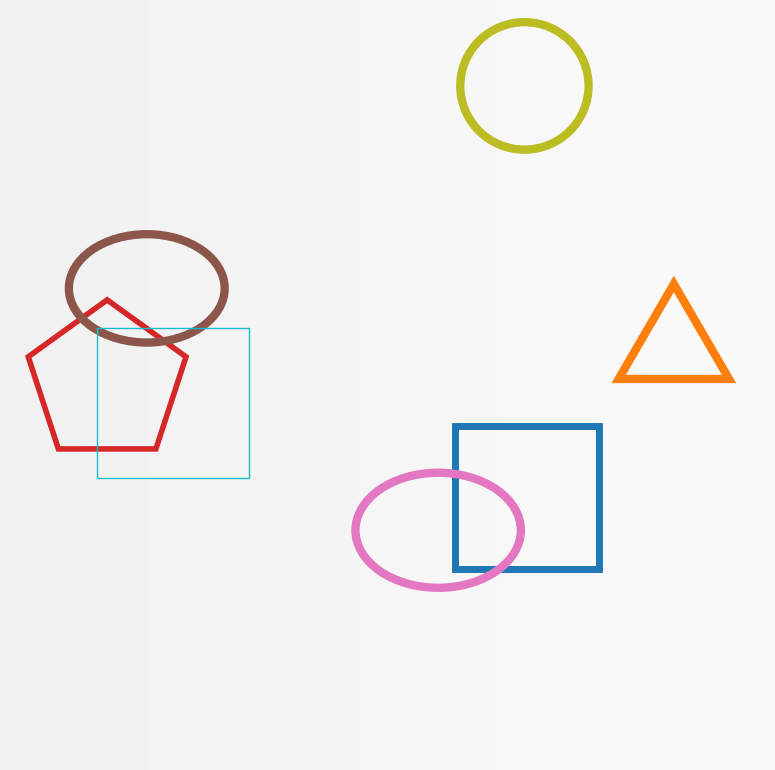[{"shape": "square", "thickness": 2.5, "radius": 0.46, "center": [0.68, 0.354]}, {"shape": "triangle", "thickness": 3, "radius": 0.41, "center": [0.869, 0.549]}, {"shape": "pentagon", "thickness": 2, "radius": 0.54, "center": [0.138, 0.504]}, {"shape": "oval", "thickness": 3, "radius": 0.5, "center": [0.189, 0.625]}, {"shape": "oval", "thickness": 3, "radius": 0.53, "center": [0.565, 0.311]}, {"shape": "circle", "thickness": 3, "radius": 0.41, "center": [0.677, 0.888]}, {"shape": "square", "thickness": 0.5, "radius": 0.49, "center": [0.224, 0.477]}]